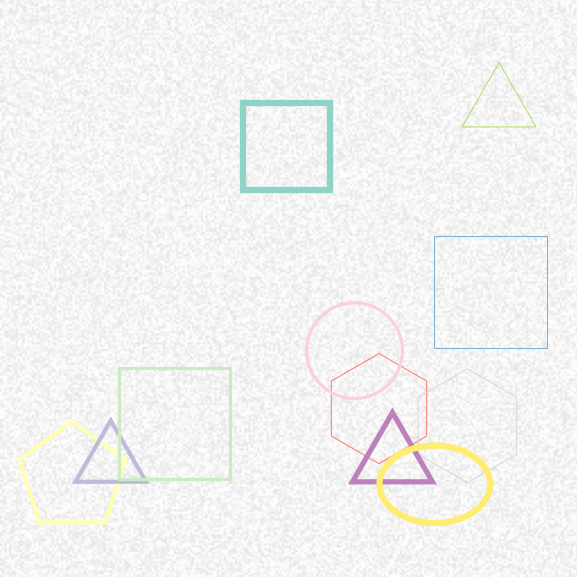[{"shape": "square", "thickness": 3, "radius": 0.38, "center": [0.496, 0.745]}, {"shape": "pentagon", "thickness": 2, "radius": 0.48, "center": [0.125, 0.173]}, {"shape": "triangle", "thickness": 2, "radius": 0.35, "center": [0.192, 0.2]}, {"shape": "hexagon", "thickness": 0.5, "radius": 0.48, "center": [0.656, 0.292]}, {"shape": "square", "thickness": 0.5, "radius": 0.49, "center": [0.849, 0.493]}, {"shape": "triangle", "thickness": 0.5, "radius": 0.37, "center": [0.864, 0.816]}, {"shape": "circle", "thickness": 1.5, "radius": 0.41, "center": [0.614, 0.392]}, {"shape": "hexagon", "thickness": 0.5, "radius": 0.49, "center": [0.809, 0.262]}, {"shape": "triangle", "thickness": 2.5, "radius": 0.4, "center": [0.68, 0.205]}, {"shape": "square", "thickness": 1.5, "radius": 0.48, "center": [0.302, 0.266]}, {"shape": "oval", "thickness": 3, "radius": 0.48, "center": [0.753, 0.161]}]